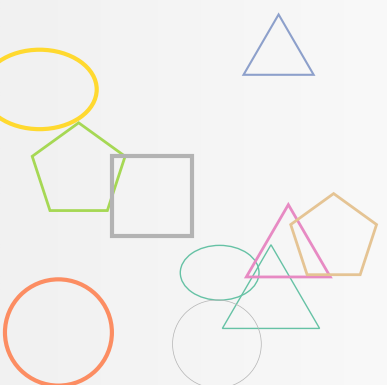[{"shape": "triangle", "thickness": 1, "radius": 0.72, "center": [0.699, 0.219]}, {"shape": "oval", "thickness": 1, "radius": 0.51, "center": [0.567, 0.292]}, {"shape": "circle", "thickness": 3, "radius": 0.69, "center": [0.151, 0.136]}, {"shape": "triangle", "thickness": 1.5, "radius": 0.52, "center": [0.719, 0.858]}, {"shape": "triangle", "thickness": 2, "radius": 0.63, "center": [0.744, 0.343]}, {"shape": "pentagon", "thickness": 2, "radius": 0.63, "center": [0.203, 0.555]}, {"shape": "oval", "thickness": 3, "radius": 0.74, "center": [0.102, 0.768]}, {"shape": "pentagon", "thickness": 2, "radius": 0.58, "center": [0.861, 0.381]}, {"shape": "square", "thickness": 3, "radius": 0.52, "center": [0.392, 0.491]}, {"shape": "circle", "thickness": 0.5, "radius": 0.57, "center": [0.56, 0.106]}]